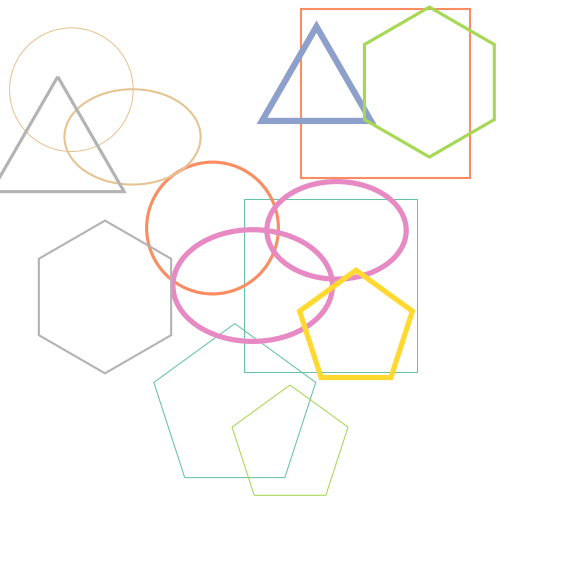[{"shape": "square", "thickness": 0.5, "radius": 0.75, "center": [0.572, 0.505]}, {"shape": "pentagon", "thickness": 0.5, "radius": 0.74, "center": [0.407, 0.291]}, {"shape": "circle", "thickness": 1.5, "radius": 0.57, "center": [0.368, 0.604]}, {"shape": "square", "thickness": 1, "radius": 0.73, "center": [0.667, 0.837]}, {"shape": "triangle", "thickness": 3, "radius": 0.54, "center": [0.548, 0.844]}, {"shape": "oval", "thickness": 2.5, "radius": 0.69, "center": [0.438, 0.505]}, {"shape": "oval", "thickness": 2.5, "radius": 0.6, "center": [0.583, 0.6]}, {"shape": "pentagon", "thickness": 0.5, "radius": 0.53, "center": [0.502, 0.227]}, {"shape": "hexagon", "thickness": 1.5, "radius": 0.65, "center": [0.744, 0.857]}, {"shape": "pentagon", "thickness": 2.5, "radius": 0.51, "center": [0.616, 0.429]}, {"shape": "oval", "thickness": 1, "radius": 0.59, "center": [0.229, 0.762]}, {"shape": "circle", "thickness": 0.5, "radius": 0.54, "center": [0.124, 0.844]}, {"shape": "triangle", "thickness": 1.5, "radius": 0.66, "center": [0.1, 0.734]}, {"shape": "hexagon", "thickness": 1, "radius": 0.66, "center": [0.182, 0.485]}]